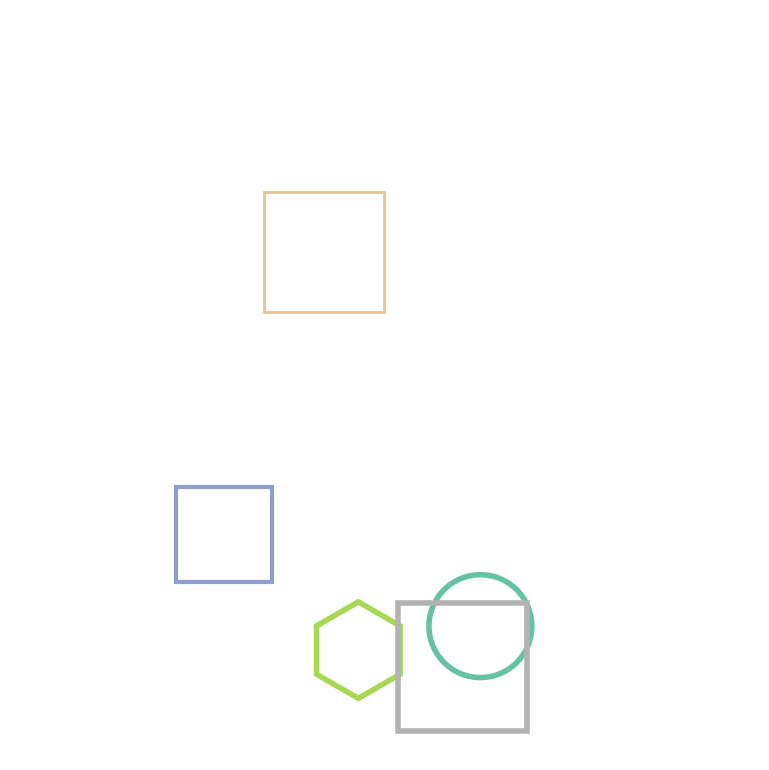[{"shape": "circle", "thickness": 2, "radius": 0.33, "center": [0.624, 0.187]}, {"shape": "square", "thickness": 1.5, "radius": 0.31, "center": [0.291, 0.306]}, {"shape": "hexagon", "thickness": 2, "radius": 0.31, "center": [0.465, 0.156]}, {"shape": "square", "thickness": 1, "radius": 0.39, "center": [0.421, 0.672]}, {"shape": "square", "thickness": 2, "radius": 0.42, "center": [0.6, 0.134]}]